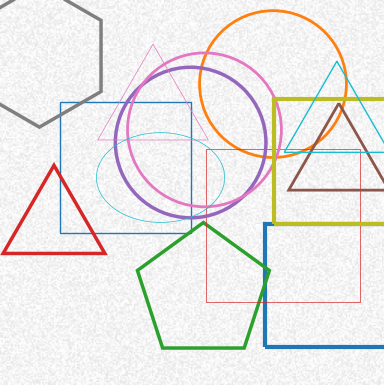[{"shape": "square", "thickness": 3, "radius": 0.8, "center": [0.849, 0.258]}, {"shape": "square", "thickness": 1, "radius": 0.85, "center": [0.326, 0.565]}, {"shape": "circle", "thickness": 2, "radius": 0.95, "center": [0.709, 0.782]}, {"shape": "pentagon", "thickness": 2.5, "radius": 0.9, "center": [0.528, 0.242]}, {"shape": "square", "thickness": 0.5, "radius": 1.0, "center": [0.735, 0.414]}, {"shape": "triangle", "thickness": 2.5, "radius": 0.76, "center": [0.14, 0.418]}, {"shape": "circle", "thickness": 2.5, "radius": 0.98, "center": [0.495, 0.63]}, {"shape": "triangle", "thickness": 2, "radius": 0.75, "center": [0.88, 0.581]}, {"shape": "triangle", "thickness": 0.5, "radius": 0.83, "center": [0.397, 0.719]}, {"shape": "circle", "thickness": 2, "radius": 1.0, "center": [0.531, 0.663]}, {"shape": "hexagon", "thickness": 2.5, "radius": 0.92, "center": [0.102, 0.855]}, {"shape": "square", "thickness": 3, "radius": 0.81, "center": [0.873, 0.58]}, {"shape": "oval", "thickness": 0.5, "radius": 0.83, "center": [0.417, 0.539]}, {"shape": "triangle", "thickness": 1, "radius": 0.79, "center": [0.875, 0.683]}]